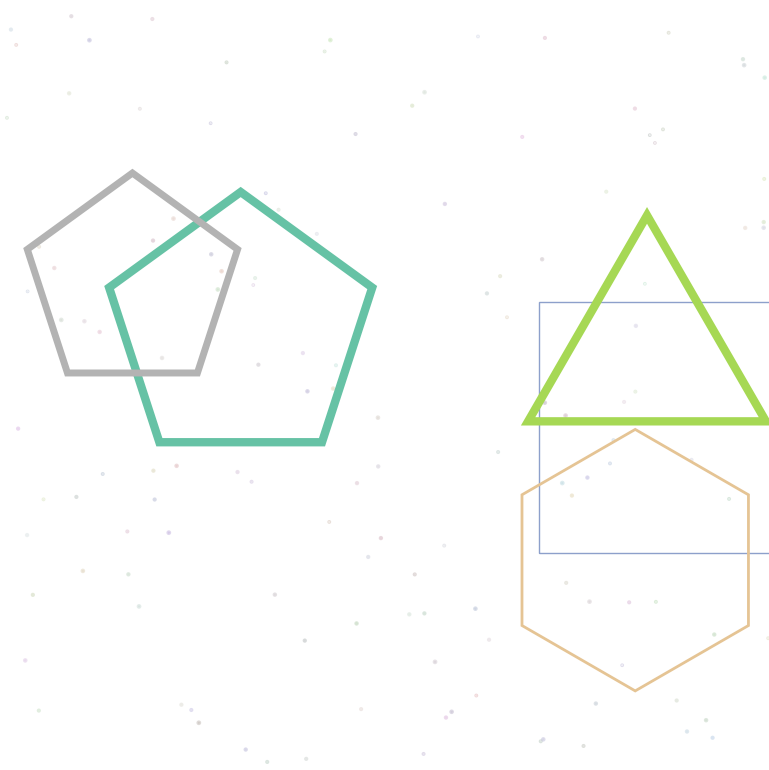[{"shape": "pentagon", "thickness": 3, "radius": 0.9, "center": [0.313, 0.571]}, {"shape": "square", "thickness": 0.5, "radius": 0.82, "center": [0.863, 0.445]}, {"shape": "triangle", "thickness": 3, "radius": 0.89, "center": [0.84, 0.542]}, {"shape": "hexagon", "thickness": 1, "radius": 0.85, "center": [0.825, 0.273]}, {"shape": "pentagon", "thickness": 2.5, "radius": 0.72, "center": [0.172, 0.632]}]